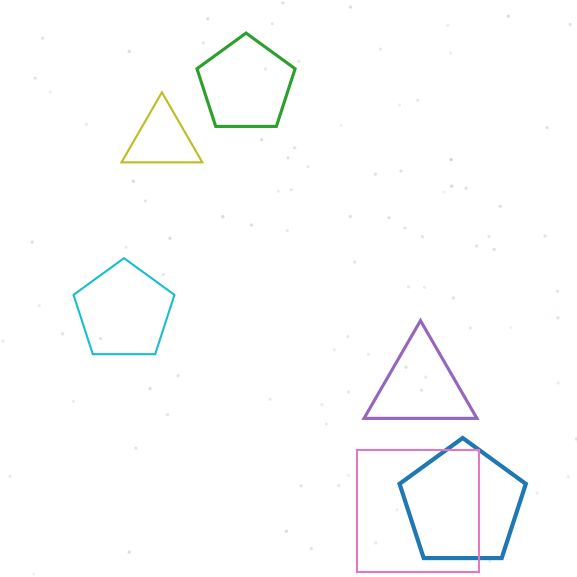[{"shape": "pentagon", "thickness": 2, "radius": 0.57, "center": [0.801, 0.126]}, {"shape": "pentagon", "thickness": 1.5, "radius": 0.45, "center": [0.426, 0.853]}, {"shape": "triangle", "thickness": 1.5, "radius": 0.56, "center": [0.728, 0.331]}, {"shape": "square", "thickness": 1, "radius": 0.53, "center": [0.724, 0.115]}, {"shape": "triangle", "thickness": 1, "radius": 0.4, "center": [0.28, 0.758]}, {"shape": "pentagon", "thickness": 1, "radius": 0.46, "center": [0.215, 0.46]}]